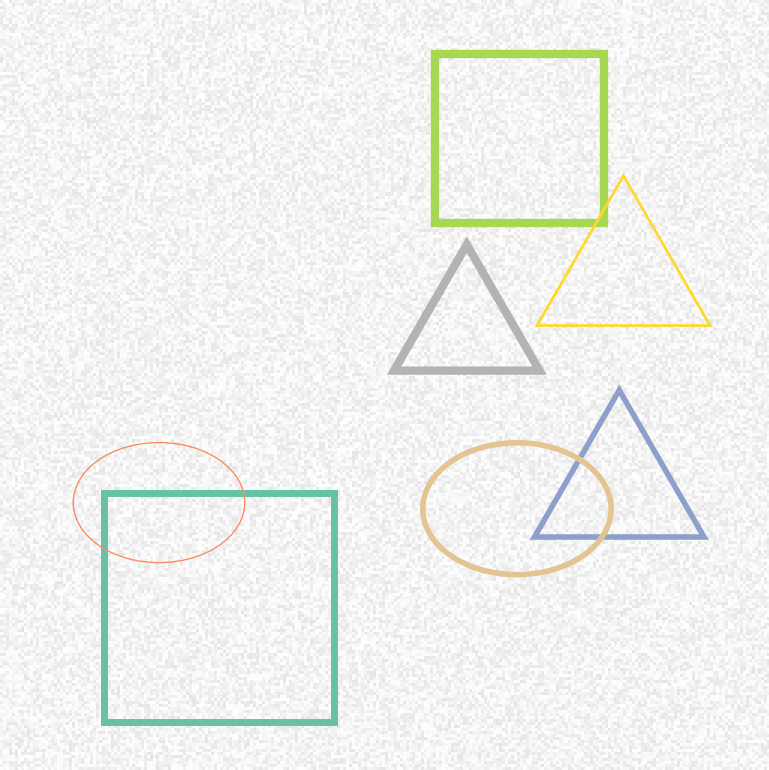[{"shape": "square", "thickness": 2.5, "radius": 0.74, "center": [0.284, 0.211]}, {"shape": "oval", "thickness": 0.5, "radius": 0.56, "center": [0.207, 0.347]}, {"shape": "triangle", "thickness": 2, "radius": 0.64, "center": [0.804, 0.366]}, {"shape": "square", "thickness": 3, "radius": 0.55, "center": [0.675, 0.82]}, {"shape": "triangle", "thickness": 1, "radius": 0.65, "center": [0.81, 0.642]}, {"shape": "oval", "thickness": 2, "radius": 0.61, "center": [0.671, 0.339]}, {"shape": "triangle", "thickness": 3, "radius": 0.55, "center": [0.606, 0.573]}]